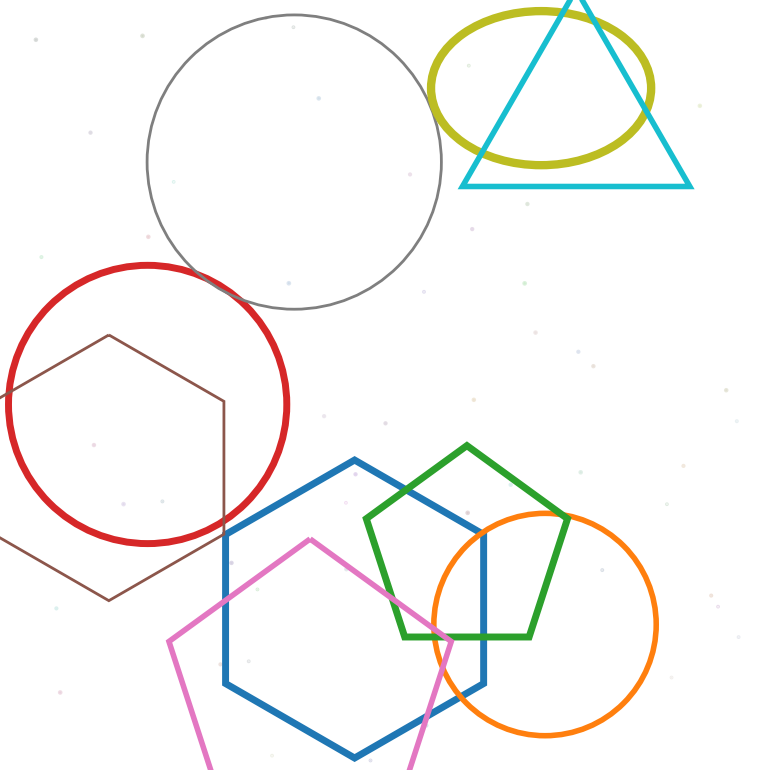[{"shape": "hexagon", "thickness": 2.5, "radius": 0.97, "center": [0.461, 0.209]}, {"shape": "circle", "thickness": 2, "radius": 0.72, "center": [0.708, 0.189]}, {"shape": "pentagon", "thickness": 2.5, "radius": 0.69, "center": [0.606, 0.284]}, {"shape": "circle", "thickness": 2.5, "radius": 0.9, "center": [0.192, 0.475]}, {"shape": "hexagon", "thickness": 1, "radius": 0.86, "center": [0.141, 0.392]}, {"shape": "pentagon", "thickness": 2, "radius": 0.96, "center": [0.403, 0.107]}, {"shape": "circle", "thickness": 1, "radius": 0.96, "center": [0.382, 0.79]}, {"shape": "oval", "thickness": 3, "radius": 0.71, "center": [0.703, 0.886]}, {"shape": "triangle", "thickness": 2, "radius": 0.85, "center": [0.748, 0.843]}]